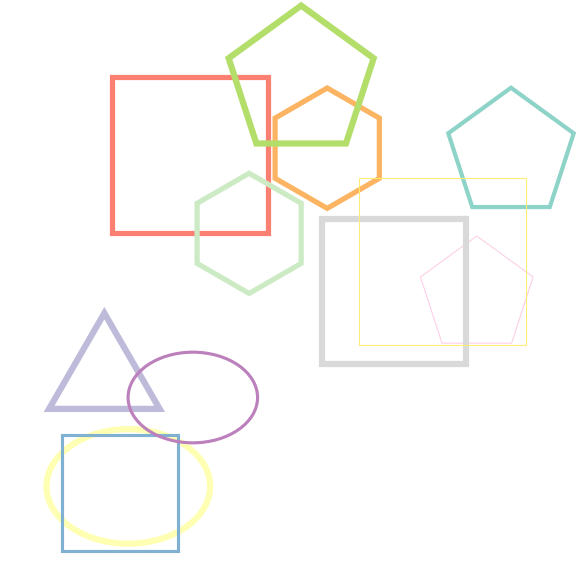[{"shape": "pentagon", "thickness": 2, "radius": 0.57, "center": [0.885, 0.733]}, {"shape": "oval", "thickness": 3, "radius": 0.71, "center": [0.222, 0.157]}, {"shape": "triangle", "thickness": 3, "radius": 0.55, "center": [0.181, 0.346]}, {"shape": "square", "thickness": 2.5, "radius": 0.67, "center": [0.329, 0.731]}, {"shape": "square", "thickness": 1.5, "radius": 0.5, "center": [0.207, 0.145]}, {"shape": "hexagon", "thickness": 2.5, "radius": 0.52, "center": [0.567, 0.743]}, {"shape": "pentagon", "thickness": 3, "radius": 0.66, "center": [0.521, 0.857]}, {"shape": "pentagon", "thickness": 0.5, "radius": 0.51, "center": [0.826, 0.488]}, {"shape": "square", "thickness": 3, "radius": 0.63, "center": [0.682, 0.495]}, {"shape": "oval", "thickness": 1.5, "radius": 0.56, "center": [0.334, 0.311]}, {"shape": "hexagon", "thickness": 2.5, "radius": 0.52, "center": [0.431, 0.595]}, {"shape": "square", "thickness": 0.5, "radius": 0.72, "center": [0.767, 0.547]}]